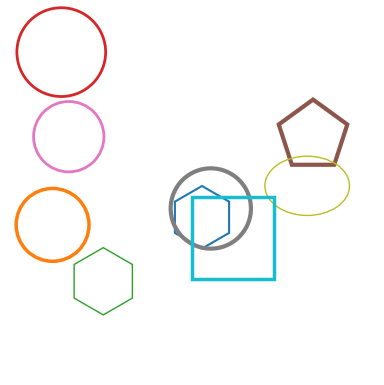[{"shape": "hexagon", "thickness": 1.5, "radius": 0.41, "center": [0.525, 0.436]}, {"shape": "circle", "thickness": 2.5, "radius": 0.47, "center": [0.137, 0.416]}, {"shape": "hexagon", "thickness": 1, "radius": 0.44, "center": [0.268, 0.269]}, {"shape": "circle", "thickness": 2, "radius": 0.58, "center": [0.159, 0.865]}, {"shape": "pentagon", "thickness": 3, "radius": 0.47, "center": [0.813, 0.648]}, {"shape": "circle", "thickness": 2, "radius": 0.46, "center": [0.179, 0.645]}, {"shape": "circle", "thickness": 3, "radius": 0.52, "center": [0.548, 0.459]}, {"shape": "oval", "thickness": 1, "radius": 0.55, "center": [0.798, 0.517]}, {"shape": "square", "thickness": 2.5, "radius": 0.53, "center": [0.605, 0.382]}]